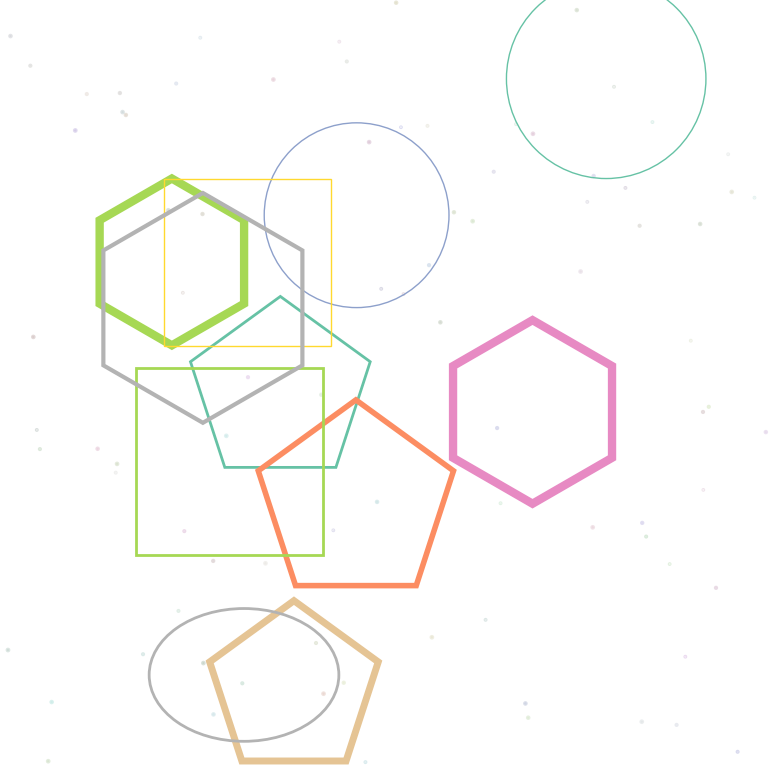[{"shape": "pentagon", "thickness": 1, "radius": 0.61, "center": [0.364, 0.492]}, {"shape": "circle", "thickness": 0.5, "radius": 0.65, "center": [0.787, 0.898]}, {"shape": "pentagon", "thickness": 2, "radius": 0.67, "center": [0.462, 0.347]}, {"shape": "circle", "thickness": 0.5, "radius": 0.6, "center": [0.463, 0.721]}, {"shape": "hexagon", "thickness": 3, "radius": 0.6, "center": [0.692, 0.465]}, {"shape": "square", "thickness": 1, "radius": 0.61, "center": [0.297, 0.401]}, {"shape": "hexagon", "thickness": 3, "radius": 0.54, "center": [0.223, 0.66]}, {"shape": "square", "thickness": 0.5, "radius": 0.54, "center": [0.321, 0.659]}, {"shape": "pentagon", "thickness": 2.5, "radius": 0.58, "center": [0.382, 0.105]}, {"shape": "hexagon", "thickness": 1.5, "radius": 0.75, "center": [0.263, 0.6]}, {"shape": "oval", "thickness": 1, "radius": 0.62, "center": [0.317, 0.123]}]